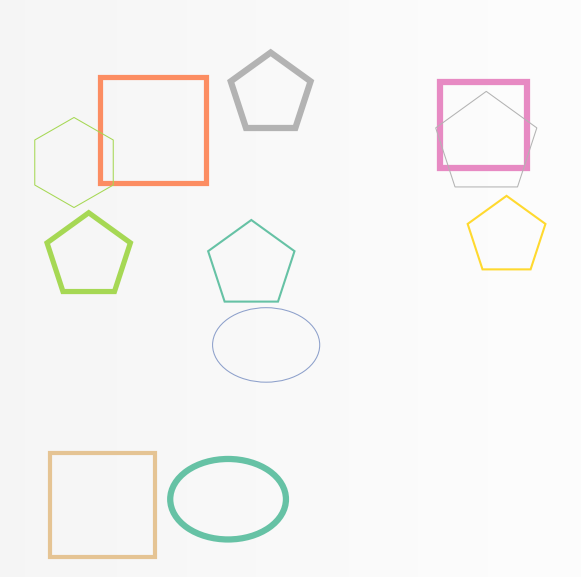[{"shape": "oval", "thickness": 3, "radius": 0.5, "center": [0.392, 0.135]}, {"shape": "pentagon", "thickness": 1, "radius": 0.39, "center": [0.432, 0.54]}, {"shape": "square", "thickness": 2.5, "radius": 0.46, "center": [0.263, 0.774]}, {"shape": "oval", "thickness": 0.5, "radius": 0.46, "center": [0.458, 0.402]}, {"shape": "square", "thickness": 3, "radius": 0.37, "center": [0.831, 0.783]}, {"shape": "pentagon", "thickness": 2.5, "radius": 0.38, "center": [0.153, 0.555]}, {"shape": "hexagon", "thickness": 0.5, "radius": 0.39, "center": [0.127, 0.718]}, {"shape": "pentagon", "thickness": 1, "radius": 0.35, "center": [0.871, 0.59]}, {"shape": "square", "thickness": 2, "radius": 0.45, "center": [0.176, 0.125]}, {"shape": "pentagon", "thickness": 0.5, "radius": 0.46, "center": [0.837, 0.749]}, {"shape": "pentagon", "thickness": 3, "radius": 0.36, "center": [0.466, 0.836]}]